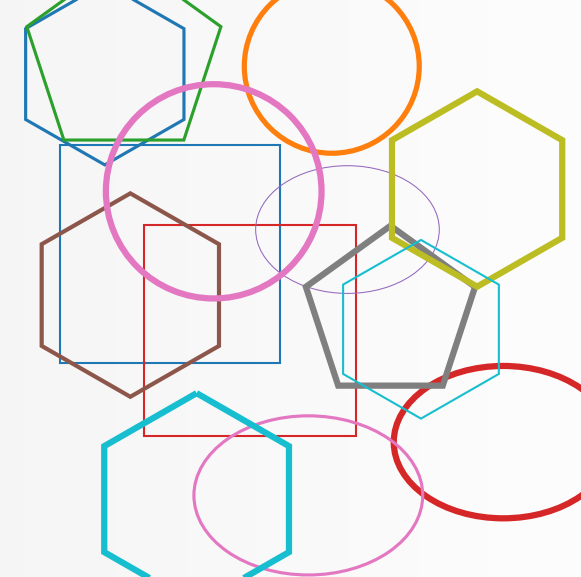[{"shape": "hexagon", "thickness": 1.5, "radius": 0.79, "center": [0.18, 0.871]}, {"shape": "square", "thickness": 1, "radius": 0.95, "center": [0.293, 0.559]}, {"shape": "circle", "thickness": 2.5, "radius": 0.75, "center": [0.571, 0.884]}, {"shape": "pentagon", "thickness": 1.5, "radius": 0.88, "center": [0.213, 0.899]}, {"shape": "oval", "thickness": 3, "radius": 0.94, "center": [0.866, 0.234]}, {"shape": "square", "thickness": 1, "radius": 0.91, "center": [0.43, 0.427]}, {"shape": "oval", "thickness": 0.5, "radius": 0.79, "center": [0.598, 0.602]}, {"shape": "hexagon", "thickness": 2, "radius": 0.88, "center": [0.224, 0.488]}, {"shape": "circle", "thickness": 3, "radius": 0.93, "center": [0.368, 0.668]}, {"shape": "oval", "thickness": 1.5, "radius": 0.98, "center": [0.53, 0.141]}, {"shape": "pentagon", "thickness": 3, "radius": 0.77, "center": [0.672, 0.455]}, {"shape": "hexagon", "thickness": 3, "radius": 0.85, "center": [0.821, 0.672]}, {"shape": "hexagon", "thickness": 3, "radius": 0.92, "center": [0.338, 0.135]}, {"shape": "hexagon", "thickness": 1, "radius": 0.77, "center": [0.724, 0.429]}]